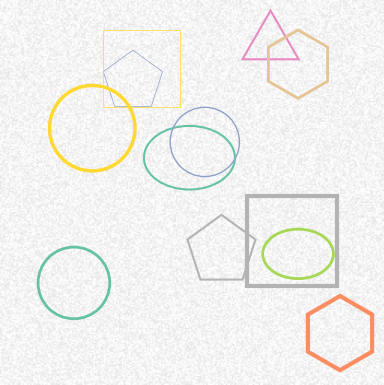[{"shape": "oval", "thickness": 1.5, "radius": 0.59, "center": [0.492, 0.59]}, {"shape": "circle", "thickness": 2, "radius": 0.47, "center": [0.192, 0.265]}, {"shape": "hexagon", "thickness": 3, "radius": 0.48, "center": [0.883, 0.135]}, {"shape": "circle", "thickness": 1, "radius": 0.45, "center": [0.532, 0.631]}, {"shape": "pentagon", "thickness": 0.5, "radius": 0.4, "center": [0.345, 0.789]}, {"shape": "triangle", "thickness": 1.5, "radius": 0.42, "center": [0.703, 0.888]}, {"shape": "oval", "thickness": 2, "radius": 0.46, "center": [0.774, 0.341]}, {"shape": "square", "thickness": 0.5, "radius": 0.5, "center": [0.368, 0.822]}, {"shape": "circle", "thickness": 2.5, "radius": 0.55, "center": [0.24, 0.667]}, {"shape": "hexagon", "thickness": 2, "radius": 0.44, "center": [0.774, 0.833]}, {"shape": "pentagon", "thickness": 1.5, "radius": 0.46, "center": [0.575, 0.349]}, {"shape": "square", "thickness": 3, "radius": 0.59, "center": [0.757, 0.373]}]